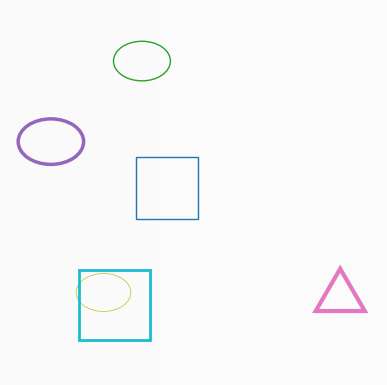[{"shape": "square", "thickness": 1, "radius": 0.4, "center": [0.431, 0.511]}, {"shape": "oval", "thickness": 1, "radius": 0.37, "center": [0.366, 0.841]}, {"shape": "oval", "thickness": 2.5, "radius": 0.42, "center": [0.131, 0.632]}, {"shape": "triangle", "thickness": 3, "radius": 0.37, "center": [0.878, 0.229]}, {"shape": "oval", "thickness": 0.5, "radius": 0.35, "center": [0.267, 0.24]}, {"shape": "square", "thickness": 2, "radius": 0.45, "center": [0.295, 0.207]}]